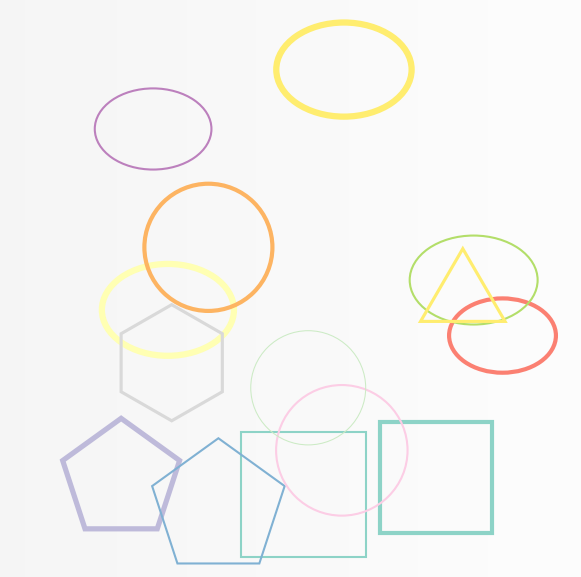[{"shape": "square", "thickness": 2, "radius": 0.48, "center": [0.751, 0.173]}, {"shape": "square", "thickness": 1, "radius": 0.54, "center": [0.522, 0.143]}, {"shape": "oval", "thickness": 3, "radius": 0.57, "center": [0.289, 0.463]}, {"shape": "pentagon", "thickness": 2.5, "radius": 0.53, "center": [0.208, 0.169]}, {"shape": "oval", "thickness": 2, "radius": 0.46, "center": [0.865, 0.418]}, {"shape": "pentagon", "thickness": 1, "radius": 0.6, "center": [0.376, 0.12]}, {"shape": "circle", "thickness": 2, "radius": 0.55, "center": [0.359, 0.571]}, {"shape": "oval", "thickness": 1, "radius": 0.55, "center": [0.815, 0.514]}, {"shape": "circle", "thickness": 1, "radius": 0.57, "center": [0.588, 0.219]}, {"shape": "hexagon", "thickness": 1.5, "radius": 0.5, "center": [0.295, 0.371]}, {"shape": "oval", "thickness": 1, "radius": 0.5, "center": [0.263, 0.776]}, {"shape": "circle", "thickness": 0.5, "radius": 0.49, "center": [0.53, 0.328]}, {"shape": "oval", "thickness": 3, "radius": 0.58, "center": [0.592, 0.879]}, {"shape": "triangle", "thickness": 1.5, "radius": 0.42, "center": [0.796, 0.485]}]